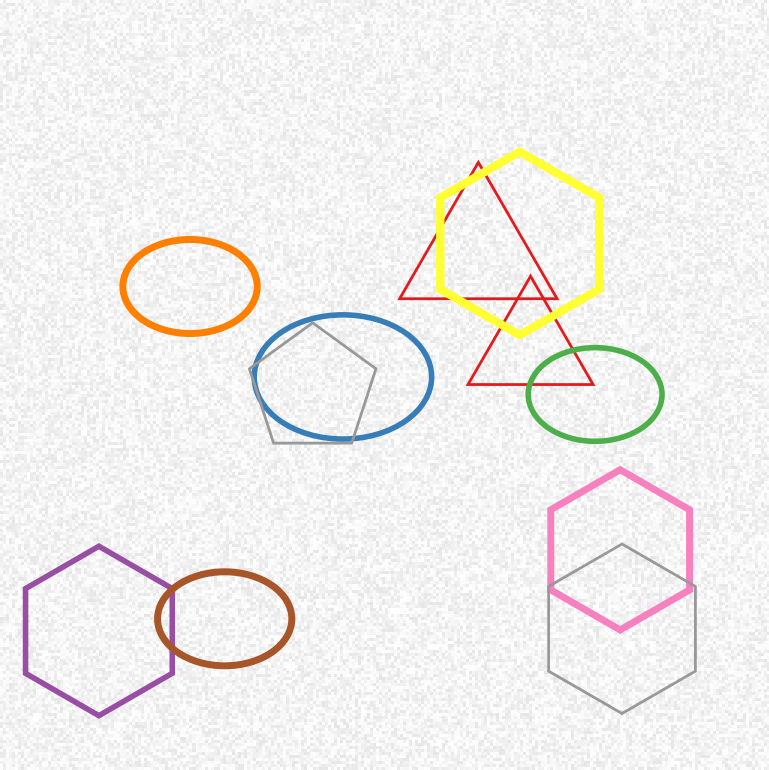[{"shape": "triangle", "thickness": 1, "radius": 0.47, "center": [0.689, 0.548]}, {"shape": "triangle", "thickness": 1, "radius": 0.59, "center": [0.621, 0.671]}, {"shape": "oval", "thickness": 2, "radius": 0.58, "center": [0.445, 0.51]}, {"shape": "oval", "thickness": 2, "radius": 0.43, "center": [0.773, 0.488]}, {"shape": "hexagon", "thickness": 2, "radius": 0.55, "center": [0.128, 0.181]}, {"shape": "oval", "thickness": 2.5, "radius": 0.44, "center": [0.247, 0.628]}, {"shape": "hexagon", "thickness": 3, "radius": 0.6, "center": [0.675, 0.684]}, {"shape": "oval", "thickness": 2.5, "radius": 0.44, "center": [0.292, 0.196]}, {"shape": "hexagon", "thickness": 2.5, "radius": 0.52, "center": [0.805, 0.286]}, {"shape": "pentagon", "thickness": 1, "radius": 0.43, "center": [0.406, 0.494]}, {"shape": "hexagon", "thickness": 1, "radius": 0.55, "center": [0.808, 0.183]}]